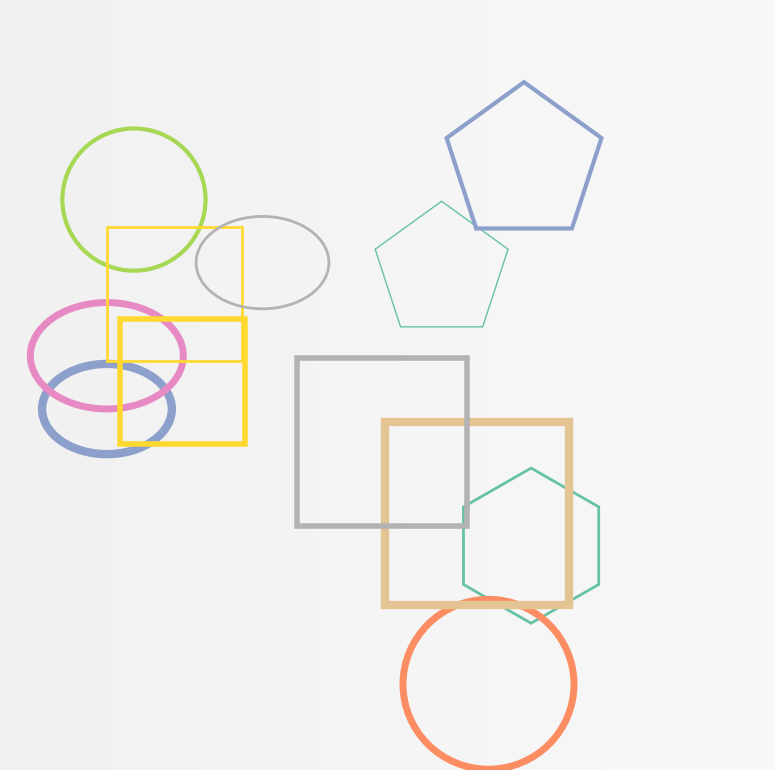[{"shape": "pentagon", "thickness": 0.5, "radius": 0.45, "center": [0.57, 0.648]}, {"shape": "hexagon", "thickness": 1, "radius": 0.5, "center": [0.685, 0.291]}, {"shape": "circle", "thickness": 2.5, "radius": 0.55, "center": [0.63, 0.111]}, {"shape": "pentagon", "thickness": 1.5, "radius": 0.53, "center": [0.676, 0.788]}, {"shape": "oval", "thickness": 3, "radius": 0.42, "center": [0.138, 0.469]}, {"shape": "oval", "thickness": 2.5, "radius": 0.49, "center": [0.138, 0.538]}, {"shape": "circle", "thickness": 1.5, "radius": 0.46, "center": [0.173, 0.741]}, {"shape": "square", "thickness": 2, "radius": 0.4, "center": [0.236, 0.505]}, {"shape": "square", "thickness": 1, "radius": 0.44, "center": [0.225, 0.618]}, {"shape": "square", "thickness": 3, "radius": 0.59, "center": [0.616, 0.333]}, {"shape": "oval", "thickness": 1, "radius": 0.43, "center": [0.339, 0.659]}, {"shape": "square", "thickness": 2, "radius": 0.55, "center": [0.493, 0.426]}]